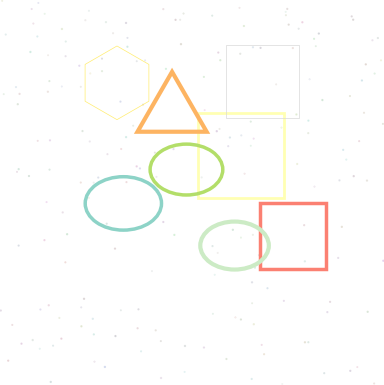[{"shape": "oval", "thickness": 2.5, "radius": 0.5, "center": [0.32, 0.472]}, {"shape": "square", "thickness": 2, "radius": 0.56, "center": [0.626, 0.596]}, {"shape": "square", "thickness": 2.5, "radius": 0.43, "center": [0.761, 0.387]}, {"shape": "triangle", "thickness": 3, "radius": 0.52, "center": [0.447, 0.71]}, {"shape": "oval", "thickness": 2.5, "radius": 0.47, "center": [0.484, 0.56]}, {"shape": "square", "thickness": 0.5, "radius": 0.48, "center": [0.681, 0.789]}, {"shape": "oval", "thickness": 3, "radius": 0.45, "center": [0.609, 0.362]}, {"shape": "hexagon", "thickness": 0.5, "radius": 0.48, "center": [0.304, 0.785]}]